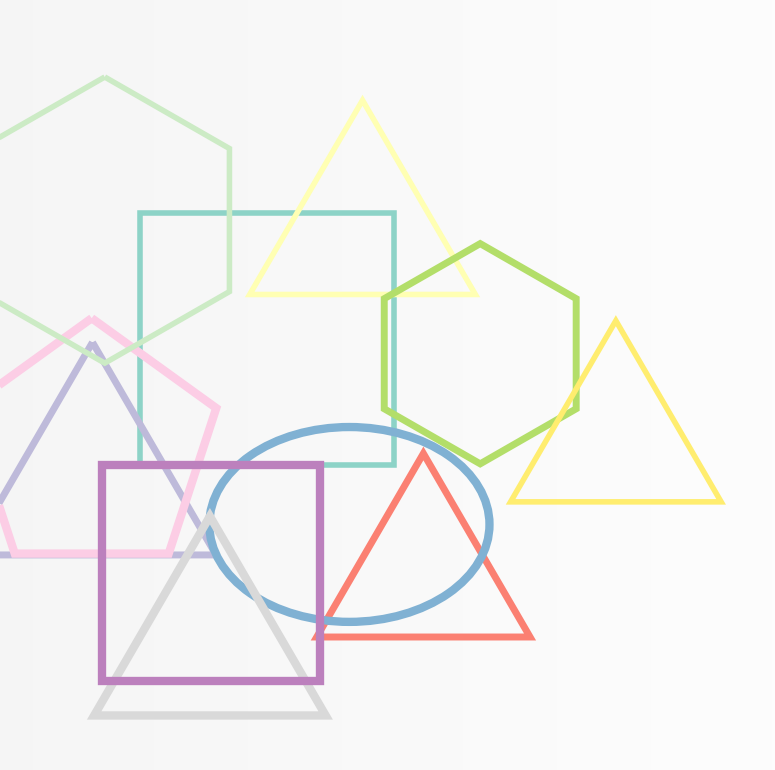[{"shape": "square", "thickness": 2, "radius": 0.82, "center": [0.345, 0.56]}, {"shape": "triangle", "thickness": 2, "radius": 0.84, "center": [0.468, 0.702]}, {"shape": "triangle", "thickness": 2.5, "radius": 0.92, "center": [0.119, 0.371]}, {"shape": "triangle", "thickness": 2.5, "radius": 0.79, "center": [0.546, 0.252]}, {"shape": "oval", "thickness": 3, "radius": 0.9, "center": [0.451, 0.319]}, {"shape": "hexagon", "thickness": 2.5, "radius": 0.71, "center": [0.62, 0.541]}, {"shape": "pentagon", "thickness": 3, "radius": 0.84, "center": [0.118, 0.418]}, {"shape": "triangle", "thickness": 3, "radius": 0.86, "center": [0.271, 0.157]}, {"shape": "square", "thickness": 3, "radius": 0.7, "center": [0.272, 0.256]}, {"shape": "hexagon", "thickness": 2, "radius": 0.93, "center": [0.135, 0.714]}, {"shape": "triangle", "thickness": 2, "radius": 0.78, "center": [0.795, 0.427]}]